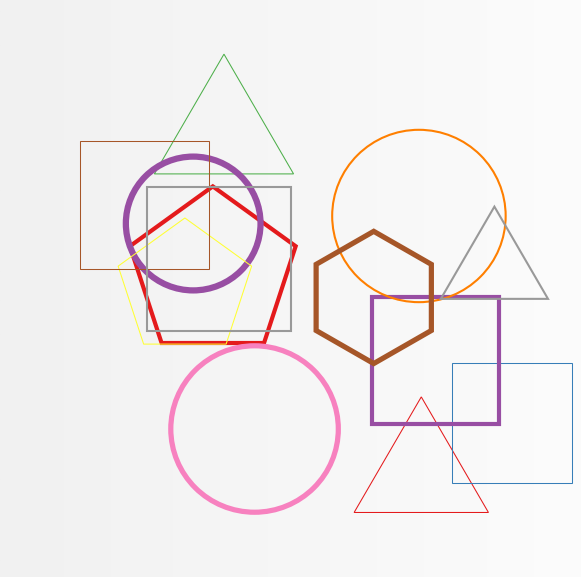[{"shape": "triangle", "thickness": 0.5, "radius": 0.67, "center": [0.725, 0.178]}, {"shape": "pentagon", "thickness": 2, "radius": 0.75, "center": [0.366, 0.526]}, {"shape": "square", "thickness": 0.5, "radius": 0.52, "center": [0.881, 0.267]}, {"shape": "triangle", "thickness": 0.5, "radius": 0.69, "center": [0.385, 0.767]}, {"shape": "square", "thickness": 2, "radius": 0.55, "center": [0.749, 0.375]}, {"shape": "circle", "thickness": 3, "radius": 0.58, "center": [0.332, 0.612]}, {"shape": "circle", "thickness": 1, "radius": 0.75, "center": [0.721, 0.625]}, {"shape": "pentagon", "thickness": 0.5, "radius": 0.6, "center": [0.318, 0.501]}, {"shape": "hexagon", "thickness": 2.5, "radius": 0.57, "center": [0.643, 0.484]}, {"shape": "square", "thickness": 0.5, "radius": 0.55, "center": [0.248, 0.645]}, {"shape": "circle", "thickness": 2.5, "radius": 0.72, "center": [0.438, 0.256]}, {"shape": "square", "thickness": 1, "radius": 0.62, "center": [0.377, 0.55]}, {"shape": "triangle", "thickness": 1, "radius": 0.53, "center": [0.851, 0.535]}]